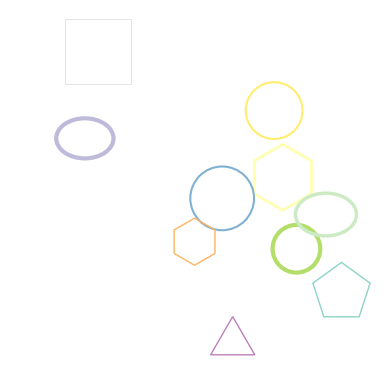[{"shape": "pentagon", "thickness": 1, "radius": 0.39, "center": [0.887, 0.24]}, {"shape": "hexagon", "thickness": 2, "radius": 0.43, "center": [0.735, 0.539]}, {"shape": "oval", "thickness": 3, "radius": 0.37, "center": [0.22, 0.641]}, {"shape": "circle", "thickness": 1.5, "radius": 0.41, "center": [0.577, 0.485]}, {"shape": "hexagon", "thickness": 1, "radius": 0.31, "center": [0.505, 0.372]}, {"shape": "circle", "thickness": 3, "radius": 0.31, "center": [0.77, 0.354]}, {"shape": "square", "thickness": 0.5, "radius": 0.43, "center": [0.254, 0.866]}, {"shape": "triangle", "thickness": 1, "radius": 0.33, "center": [0.604, 0.112]}, {"shape": "oval", "thickness": 2.5, "radius": 0.4, "center": [0.847, 0.443]}, {"shape": "circle", "thickness": 1.5, "radius": 0.37, "center": [0.712, 0.713]}]